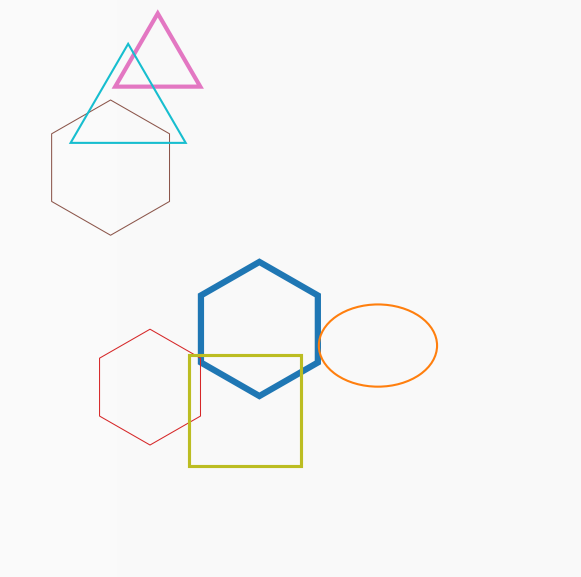[{"shape": "hexagon", "thickness": 3, "radius": 0.58, "center": [0.446, 0.429]}, {"shape": "oval", "thickness": 1, "radius": 0.51, "center": [0.65, 0.401]}, {"shape": "hexagon", "thickness": 0.5, "radius": 0.5, "center": [0.258, 0.329]}, {"shape": "hexagon", "thickness": 0.5, "radius": 0.59, "center": [0.19, 0.709]}, {"shape": "triangle", "thickness": 2, "radius": 0.42, "center": [0.271, 0.891]}, {"shape": "square", "thickness": 1.5, "radius": 0.48, "center": [0.422, 0.288]}, {"shape": "triangle", "thickness": 1, "radius": 0.57, "center": [0.22, 0.809]}]